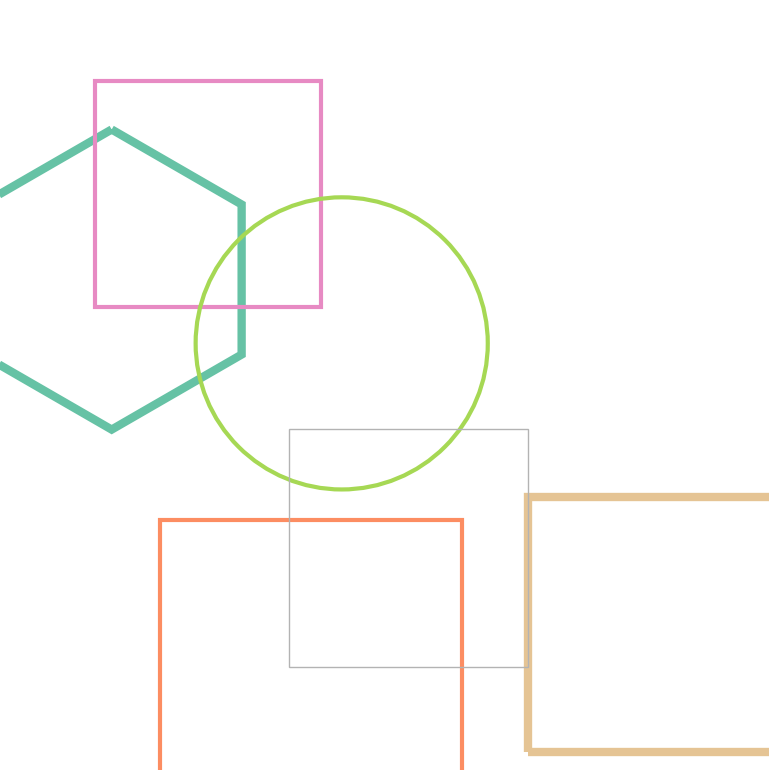[{"shape": "hexagon", "thickness": 3, "radius": 0.97, "center": [0.145, 0.637]}, {"shape": "square", "thickness": 1.5, "radius": 0.98, "center": [0.404, 0.129]}, {"shape": "square", "thickness": 1.5, "radius": 0.73, "center": [0.27, 0.748]}, {"shape": "circle", "thickness": 1.5, "radius": 0.95, "center": [0.444, 0.554]}, {"shape": "square", "thickness": 3, "radius": 0.83, "center": [0.852, 0.189]}, {"shape": "square", "thickness": 0.5, "radius": 0.77, "center": [0.53, 0.288]}]